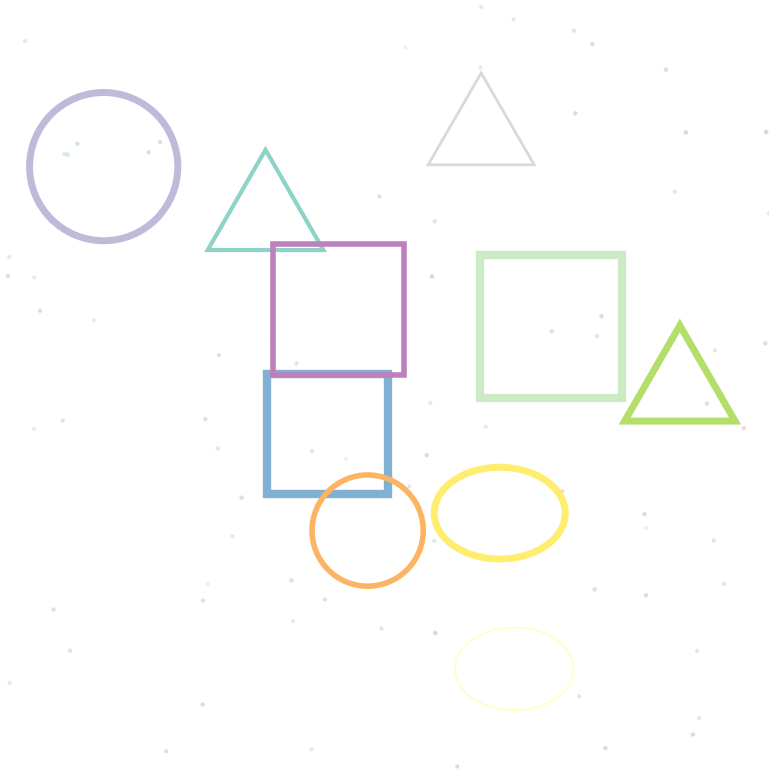[{"shape": "triangle", "thickness": 1.5, "radius": 0.43, "center": [0.345, 0.719]}, {"shape": "oval", "thickness": 0.5, "radius": 0.38, "center": [0.668, 0.131]}, {"shape": "circle", "thickness": 2.5, "radius": 0.48, "center": [0.135, 0.784]}, {"shape": "square", "thickness": 3, "radius": 0.39, "center": [0.425, 0.436]}, {"shape": "circle", "thickness": 2, "radius": 0.36, "center": [0.477, 0.311]}, {"shape": "triangle", "thickness": 2.5, "radius": 0.41, "center": [0.883, 0.494]}, {"shape": "triangle", "thickness": 1, "radius": 0.4, "center": [0.625, 0.826]}, {"shape": "square", "thickness": 2, "radius": 0.43, "center": [0.44, 0.598]}, {"shape": "square", "thickness": 3, "radius": 0.46, "center": [0.715, 0.576]}, {"shape": "oval", "thickness": 2.5, "radius": 0.43, "center": [0.649, 0.334]}]